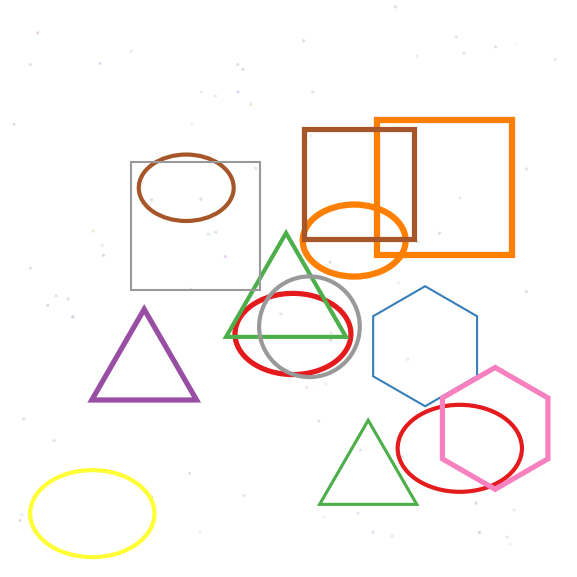[{"shape": "oval", "thickness": 2.5, "radius": 0.5, "center": [0.507, 0.421]}, {"shape": "oval", "thickness": 2, "radius": 0.54, "center": [0.796, 0.223]}, {"shape": "hexagon", "thickness": 1, "radius": 0.52, "center": [0.736, 0.4]}, {"shape": "triangle", "thickness": 1.5, "radius": 0.49, "center": [0.638, 0.174]}, {"shape": "triangle", "thickness": 2, "radius": 0.6, "center": [0.495, 0.476]}, {"shape": "triangle", "thickness": 2.5, "radius": 0.52, "center": [0.25, 0.359]}, {"shape": "square", "thickness": 3, "radius": 0.59, "center": [0.769, 0.675]}, {"shape": "oval", "thickness": 3, "radius": 0.45, "center": [0.613, 0.583]}, {"shape": "oval", "thickness": 2, "radius": 0.54, "center": [0.16, 0.11]}, {"shape": "oval", "thickness": 2, "radius": 0.41, "center": [0.322, 0.674]}, {"shape": "square", "thickness": 2.5, "radius": 0.48, "center": [0.622, 0.681]}, {"shape": "hexagon", "thickness": 2.5, "radius": 0.53, "center": [0.857, 0.257]}, {"shape": "circle", "thickness": 2, "radius": 0.44, "center": [0.536, 0.433]}, {"shape": "square", "thickness": 1, "radius": 0.56, "center": [0.339, 0.608]}]